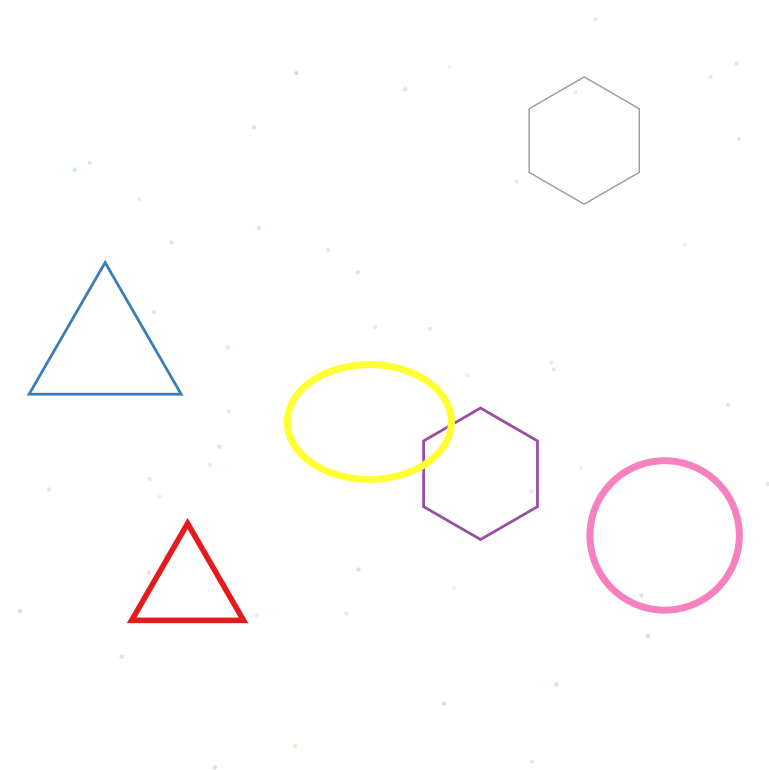[{"shape": "triangle", "thickness": 2, "radius": 0.42, "center": [0.244, 0.236]}, {"shape": "triangle", "thickness": 1, "radius": 0.57, "center": [0.137, 0.545]}, {"shape": "hexagon", "thickness": 1, "radius": 0.43, "center": [0.624, 0.385]}, {"shape": "oval", "thickness": 2.5, "radius": 0.53, "center": [0.48, 0.452]}, {"shape": "circle", "thickness": 2.5, "radius": 0.49, "center": [0.863, 0.305]}, {"shape": "hexagon", "thickness": 0.5, "radius": 0.41, "center": [0.759, 0.817]}]